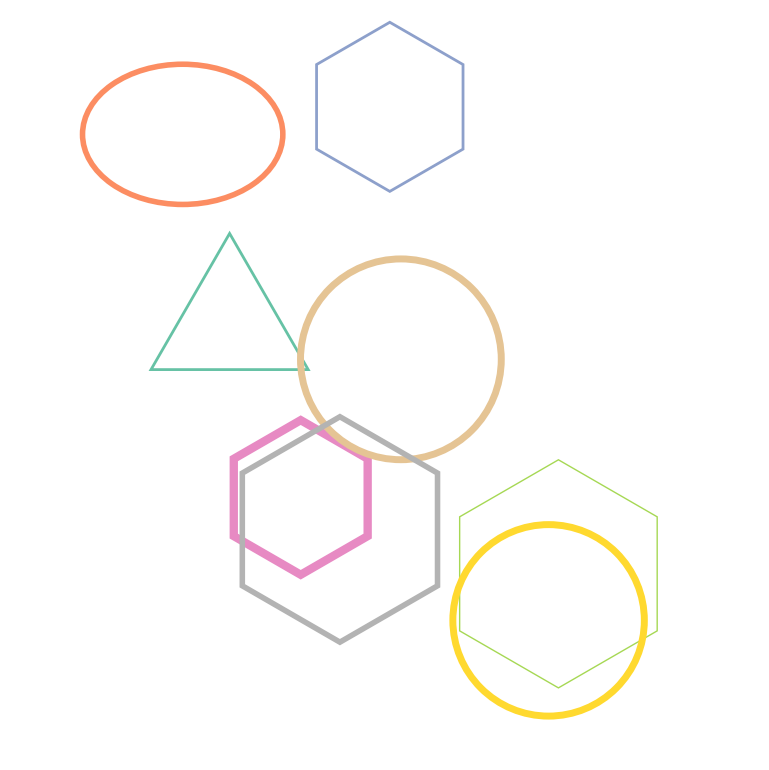[{"shape": "triangle", "thickness": 1, "radius": 0.59, "center": [0.298, 0.579]}, {"shape": "oval", "thickness": 2, "radius": 0.65, "center": [0.237, 0.826]}, {"shape": "hexagon", "thickness": 1, "radius": 0.55, "center": [0.506, 0.861]}, {"shape": "hexagon", "thickness": 3, "radius": 0.5, "center": [0.391, 0.354]}, {"shape": "hexagon", "thickness": 0.5, "radius": 0.74, "center": [0.725, 0.255]}, {"shape": "circle", "thickness": 2.5, "radius": 0.62, "center": [0.712, 0.194]}, {"shape": "circle", "thickness": 2.5, "radius": 0.65, "center": [0.521, 0.533]}, {"shape": "hexagon", "thickness": 2, "radius": 0.73, "center": [0.441, 0.312]}]